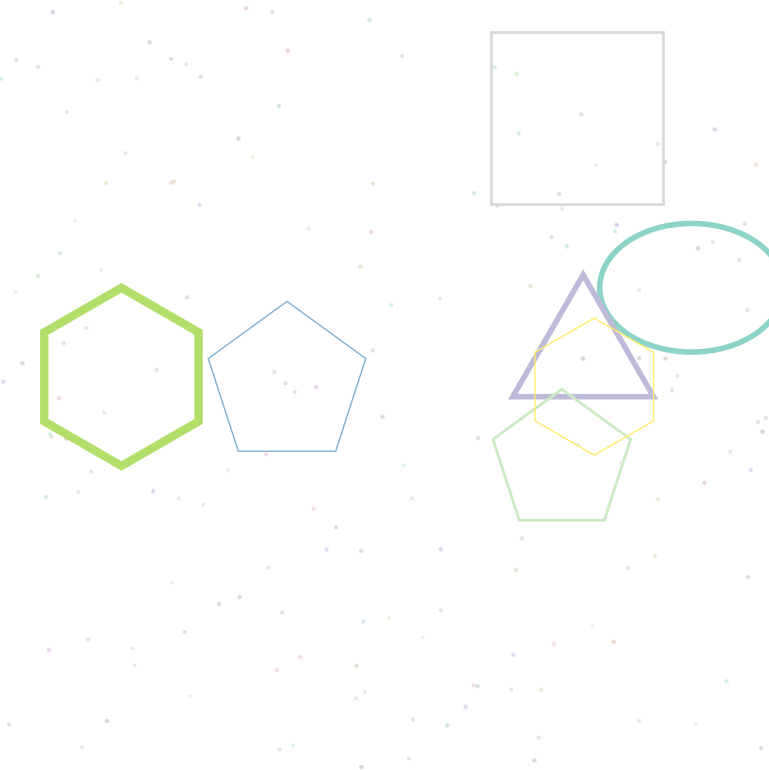[{"shape": "oval", "thickness": 2, "radius": 0.6, "center": [0.898, 0.626]}, {"shape": "triangle", "thickness": 2, "radius": 0.53, "center": [0.757, 0.538]}, {"shape": "pentagon", "thickness": 0.5, "radius": 0.54, "center": [0.373, 0.501]}, {"shape": "hexagon", "thickness": 3, "radius": 0.58, "center": [0.158, 0.511]}, {"shape": "square", "thickness": 1, "radius": 0.56, "center": [0.749, 0.847]}, {"shape": "pentagon", "thickness": 1, "radius": 0.47, "center": [0.73, 0.4]}, {"shape": "hexagon", "thickness": 0.5, "radius": 0.44, "center": [0.772, 0.498]}]